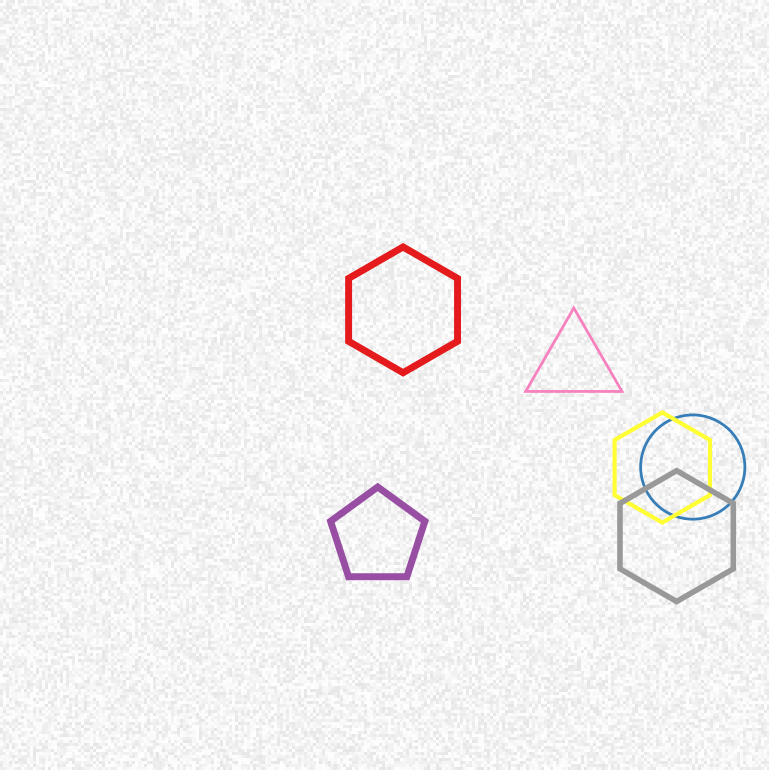[{"shape": "hexagon", "thickness": 2.5, "radius": 0.41, "center": [0.523, 0.598]}, {"shape": "circle", "thickness": 1, "radius": 0.34, "center": [0.9, 0.393]}, {"shape": "pentagon", "thickness": 2.5, "radius": 0.32, "center": [0.491, 0.303]}, {"shape": "hexagon", "thickness": 1.5, "radius": 0.36, "center": [0.86, 0.393]}, {"shape": "triangle", "thickness": 1, "radius": 0.36, "center": [0.745, 0.528]}, {"shape": "hexagon", "thickness": 2, "radius": 0.42, "center": [0.879, 0.304]}]